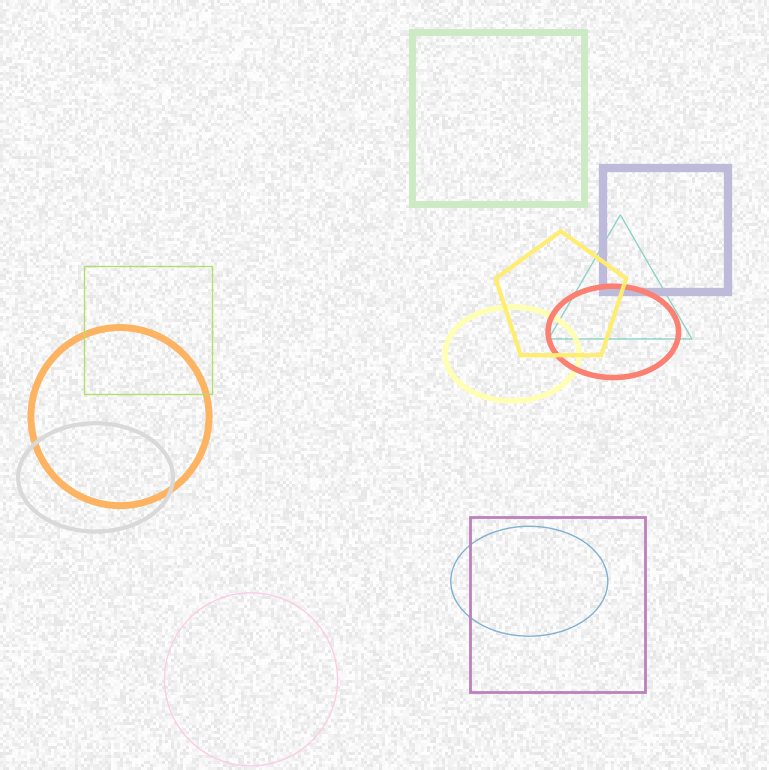[{"shape": "triangle", "thickness": 0.5, "radius": 0.54, "center": [0.806, 0.614]}, {"shape": "oval", "thickness": 2, "radius": 0.44, "center": [0.665, 0.54]}, {"shape": "square", "thickness": 3, "radius": 0.4, "center": [0.864, 0.701]}, {"shape": "oval", "thickness": 2, "radius": 0.42, "center": [0.797, 0.569]}, {"shape": "oval", "thickness": 0.5, "radius": 0.51, "center": [0.687, 0.245]}, {"shape": "circle", "thickness": 2.5, "radius": 0.58, "center": [0.156, 0.459]}, {"shape": "square", "thickness": 0.5, "radius": 0.42, "center": [0.193, 0.572]}, {"shape": "circle", "thickness": 0.5, "radius": 0.56, "center": [0.326, 0.118]}, {"shape": "oval", "thickness": 1.5, "radius": 0.5, "center": [0.124, 0.38]}, {"shape": "square", "thickness": 1, "radius": 0.57, "center": [0.724, 0.215]}, {"shape": "square", "thickness": 2.5, "radius": 0.56, "center": [0.647, 0.846]}, {"shape": "pentagon", "thickness": 1.5, "radius": 0.45, "center": [0.728, 0.611]}]